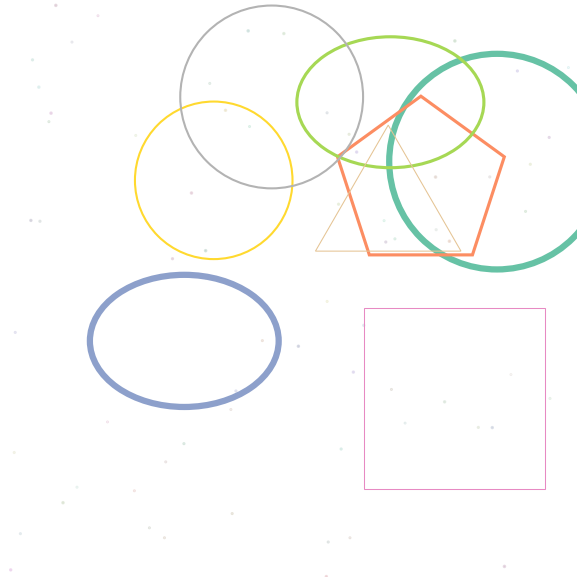[{"shape": "circle", "thickness": 3, "radius": 0.93, "center": [0.861, 0.719]}, {"shape": "pentagon", "thickness": 1.5, "radius": 0.76, "center": [0.729, 0.681]}, {"shape": "oval", "thickness": 3, "radius": 0.82, "center": [0.319, 0.409]}, {"shape": "square", "thickness": 0.5, "radius": 0.78, "center": [0.786, 0.309]}, {"shape": "oval", "thickness": 1.5, "radius": 0.81, "center": [0.676, 0.822]}, {"shape": "circle", "thickness": 1, "radius": 0.68, "center": [0.37, 0.687]}, {"shape": "triangle", "thickness": 0.5, "radius": 0.73, "center": [0.672, 0.637]}, {"shape": "circle", "thickness": 1, "radius": 0.79, "center": [0.47, 0.831]}]